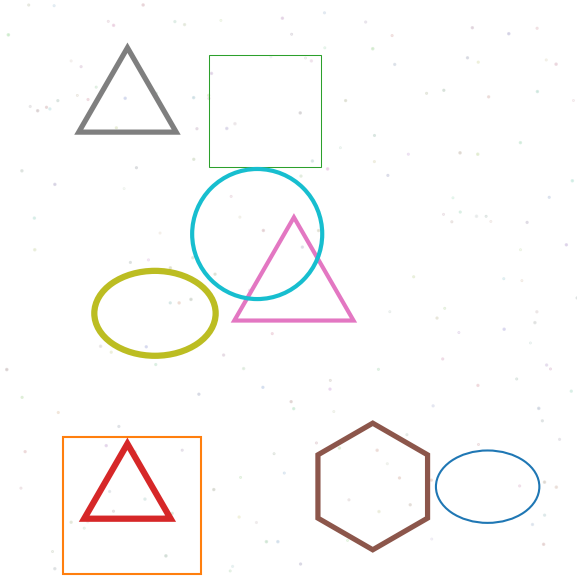[{"shape": "oval", "thickness": 1, "radius": 0.45, "center": [0.844, 0.156]}, {"shape": "square", "thickness": 1, "radius": 0.6, "center": [0.229, 0.124]}, {"shape": "square", "thickness": 0.5, "radius": 0.49, "center": [0.459, 0.807]}, {"shape": "triangle", "thickness": 3, "radius": 0.43, "center": [0.221, 0.144]}, {"shape": "hexagon", "thickness": 2.5, "radius": 0.55, "center": [0.645, 0.157]}, {"shape": "triangle", "thickness": 2, "radius": 0.6, "center": [0.509, 0.504]}, {"shape": "triangle", "thickness": 2.5, "radius": 0.49, "center": [0.221, 0.819]}, {"shape": "oval", "thickness": 3, "radius": 0.53, "center": [0.268, 0.457]}, {"shape": "circle", "thickness": 2, "radius": 0.56, "center": [0.445, 0.594]}]